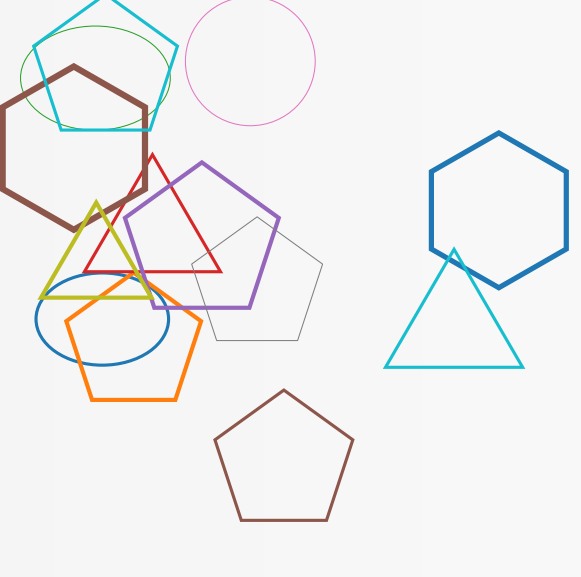[{"shape": "oval", "thickness": 1.5, "radius": 0.57, "center": [0.176, 0.447]}, {"shape": "hexagon", "thickness": 2.5, "radius": 0.67, "center": [0.858, 0.635]}, {"shape": "pentagon", "thickness": 2, "radius": 0.61, "center": [0.23, 0.405]}, {"shape": "oval", "thickness": 0.5, "radius": 0.64, "center": [0.164, 0.864]}, {"shape": "triangle", "thickness": 1.5, "radius": 0.68, "center": [0.262, 0.596]}, {"shape": "pentagon", "thickness": 2, "radius": 0.7, "center": [0.347, 0.579]}, {"shape": "hexagon", "thickness": 3, "radius": 0.71, "center": [0.127, 0.743]}, {"shape": "pentagon", "thickness": 1.5, "radius": 0.62, "center": [0.488, 0.199]}, {"shape": "circle", "thickness": 0.5, "radius": 0.56, "center": [0.431, 0.893]}, {"shape": "pentagon", "thickness": 0.5, "radius": 0.59, "center": [0.442, 0.505]}, {"shape": "triangle", "thickness": 2, "radius": 0.55, "center": [0.166, 0.539]}, {"shape": "triangle", "thickness": 1.5, "radius": 0.68, "center": [0.781, 0.431]}, {"shape": "pentagon", "thickness": 1.5, "radius": 0.65, "center": [0.182, 0.879]}]